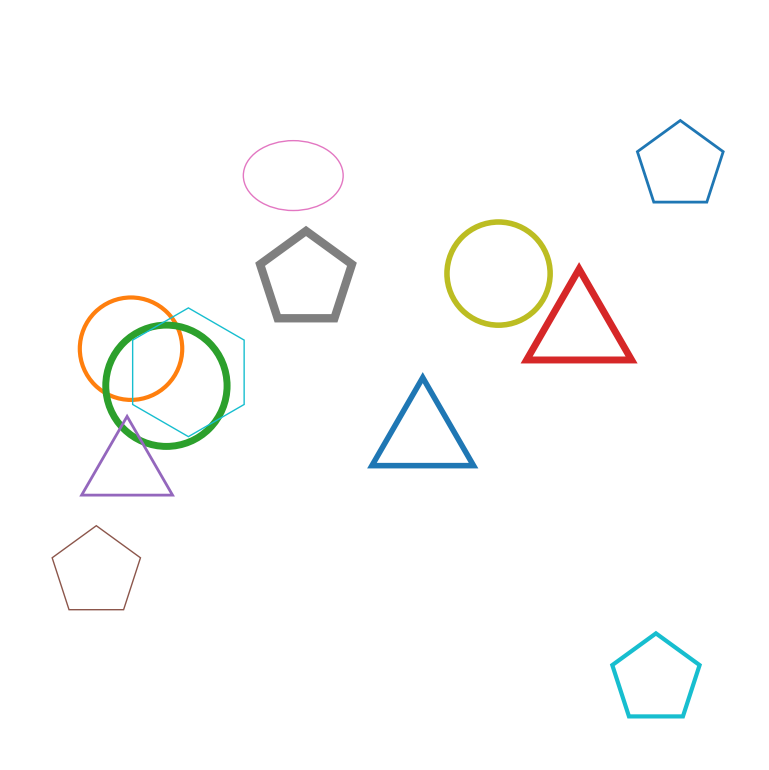[{"shape": "triangle", "thickness": 2, "radius": 0.38, "center": [0.549, 0.433]}, {"shape": "pentagon", "thickness": 1, "radius": 0.29, "center": [0.884, 0.785]}, {"shape": "circle", "thickness": 1.5, "radius": 0.33, "center": [0.17, 0.547]}, {"shape": "circle", "thickness": 2.5, "radius": 0.39, "center": [0.216, 0.499]}, {"shape": "triangle", "thickness": 2.5, "radius": 0.39, "center": [0.752, 0.572]}, {"shape": "triangle", "thickness": 1, "radius": 0.34, "center": [0.165, 0.391]}, {"shape": "pentagon", "thickness": 0.5, "radius": 0.3, "center": [0.125, 0.257]}, {"shape": "oval", "thickness": 0.5, "radius": 0.32, "center": [0.381, 0.772]}, {"shape": "pentagon", "thickness": 3, "radius": 0.31, "center": [0.397, 0.637]}, {"shape": "circle", "thickness": 2, "radius": 0.33, "center": [0.647, 0.645]}, {"shape": "pentagon", "thickness": 1.5, "radius": 0.3, "center": [0.852, 0.118]}, {"shape": "hexagon", "thickness": 0.5, "radius": 0.42, "center": [0.245, 0.517]}]